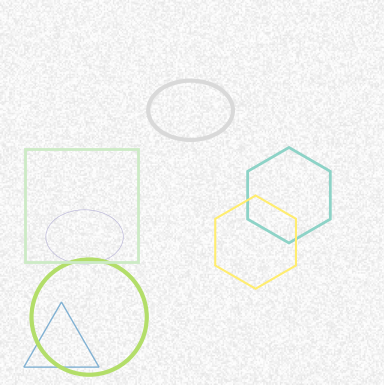[{"shape": "hexagon", "thickness": 2, "radius": 0.62, "center": [0.751, 0.493]}, {"shape": "oval", "thickness": 0.5, "radius": 0.5, "center": [0.22, 0.385]}, {"shape": "triangle", "thickness": 1, "radius": 0.56, "center": [0.16, 0.103]}, {"shape": "circle", "thickness": 3, "radius": 0.75, "center": [0.232, 0.176]}, {"shape": "oval", "thickness": 3, "radius": 0.55, "center": [0.495, 0.714]}, {"shape": "square", "thickness": 2, "radius": 0.73, "center": [0.211, 0.467]}, {"shape": "hexagon", "thickness": 1.5, "radius": 0.61, "center": [0.664, 0.371]}]